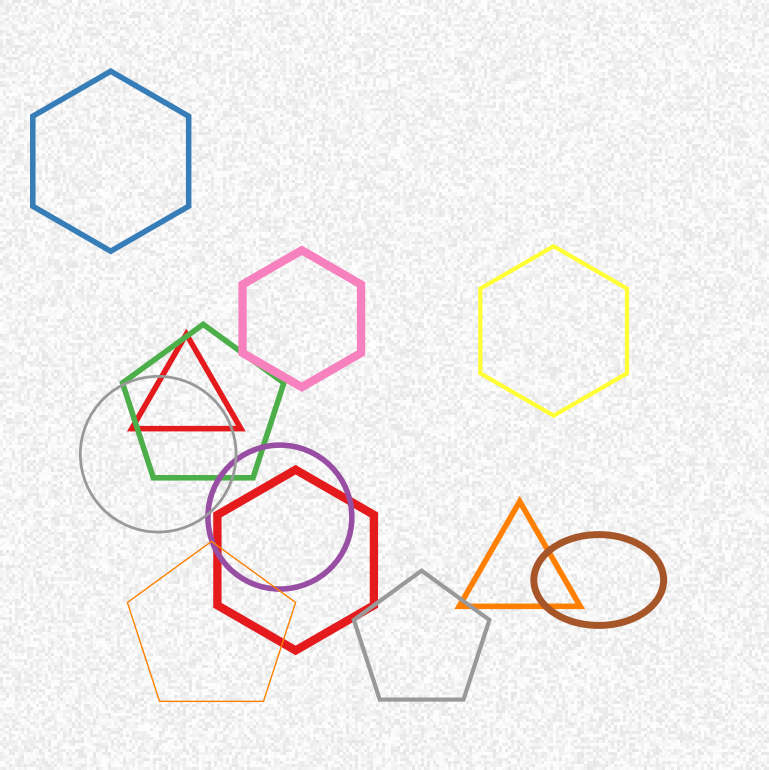[{"shape": "hexagon", "thickness": 3, "radius": 0.59, "center": [0.384, 0.273]}, {"shape": "triangle", "thickness": 2, "radius": 0.41, "center": [0.242, 0.484]}, {"shape": "hexagon", "thickness": 2, "radius": 0.58, "center": [0.144, 0.791]}, {"shape": "pentagon", "thickness": 2, "radius": 0.55, "center": [0.264, 0.469]}, {"shape": "circle", "thickness": 2, "radius": 0.47, "center": [0.363, 0.328]}, {"shape": "triangle", "thickness": 2, "radius": 0.45, "center": [0.675, 0.258]}, {"shape": "pentagon", "thickness": 0.5, "radius": 0.57, "center": [0.275, 0.182]}, {"shape": "hexagon", "thickness": 1.5, "radius": 0.55, "center": [0.719, 0.57]}, {"shape": "oval", "thickness": 2.5, "radius": 0.42, "center": [0.778, 0.247]}, {"shape": "hexagon", "thickness": 3, "radius": 0.44, "center": [0.392, 0.586]}, {"shape": "pentagon", "thickness": 1.5, "radius": 0.46, "center": [0.548, 0.166]}, {"shape": "circle", "thickness": 1, "radius": 0.51, "center": [0.205, 0.41]}]